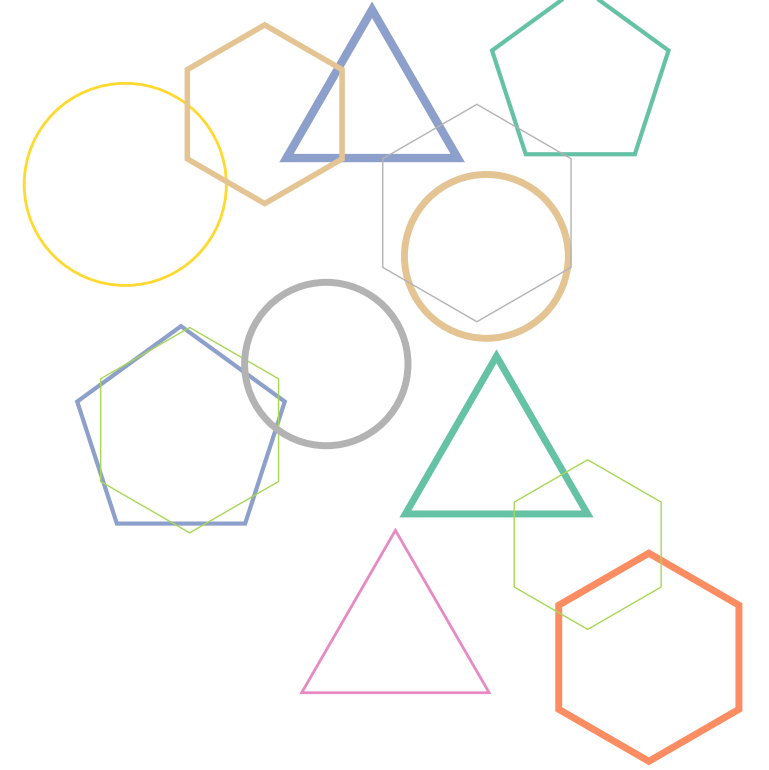[{"shape": "triangle", "thickness": 2.5, "radius": 0.68, "center": [0.645, 0.401]}, {"shape": "pentagon", "thickness": 1.5, "radius": 0.6, "center": [0.754, 0.897]}, {"shape": "hexagon", "thickness": 2.5, "radius": 0.68, "center": [0.843, 0.146]}, {"shape": "triangle", "thickness": 3, "radius": 0.64, "center": [0.483, 0.859]}, {"shape": "pentagon", "thickness": 1.5, "radius": 0.71, "center": [0.235, 0.435]}, {"shape": "triangle", "thickness": 1, "radius": 0.7, "center": [0.514, 0.171]}, {"shape": "hexagon", "thickness": 0.5, "radius": 0.55, "center": [0.763, 0.293]}, {"shape": "hexagon", "thickness": 0.5, "radius": 0.67, "center": [0.246, 0.441]}, {"shape": "circle", "thickness": 1, "radius": 0.66, "center": [0.163, 0.761]}, {"shape": "hexagon", "thickness": 2, "radius": 0.58, "center": [0.344, 0.852]}, {"shape": "circle", "thickness": 2.5, "radius": 0.53, "center": [0.632, 0.667]}, {"shape": "circle", "thickness": 2.5, "radius": 0.53, "center": [0.424, 0.527]}, {"shape": "hexagon", "thickness": 0.5, "radius": 0.71, "center": [0.619, 0.723]}]